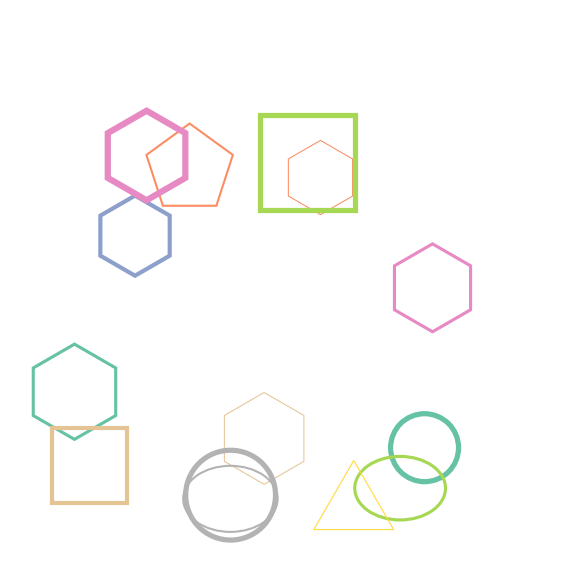[{"shape": "hexagon", "thickness": 1.5, "radius": 0.41, "center": [0.129, 0.321]}, {"shape": "circle", "thickness": 2.5, "radius": 0.29, "center": [0.735, 0.224]}, {"shape": "hexagon", "thickness": 0.5, "radius": 0.32, "center": [0.555, 0.692]}, {"shape": "pentagon", "thickness": 1, "radius": 0.39, "center": [0.328, 0.707]}, {"shape": "hexagon", "thickness": 2, "radius": 0.35, "center": [0.234, 0.591]}, {"shape": "hexagon", "thickness": 3, "radius": 0.39, "center": [0.254, 0.73]}, {"shape": "hexagon", "thickness": 1.5, "radius": 0.38, "center": [0.749, 0.501]}, {"shape": "square", "thickness": 2.5, "radius": 0.41, "center": [0.533, 0.718]}, {"shape": "oval", "thickness": 1.5, "radius": 0.39, "center": [0.693, 0.154]}, {"shape": "triangle", "thickness": 0.5, "radius": 0.4, "center": [0.613, 0.122]}, {"shape": "square", "thickness": 2, "radius": 0.32, "center": [0.155, 0.193]}, {"shape": "hexagon", "thickness": 0.5, "radius": 0.4, "center": [0.457, 0.24]}, {"shape": "circle", "thickness": 2.5, "radius": 0.39, "center": [0.399, 0.142]}, {"shape": "oval", "thickness": 1, "radius": 0.41, "center": [0.399, 0.135]}]